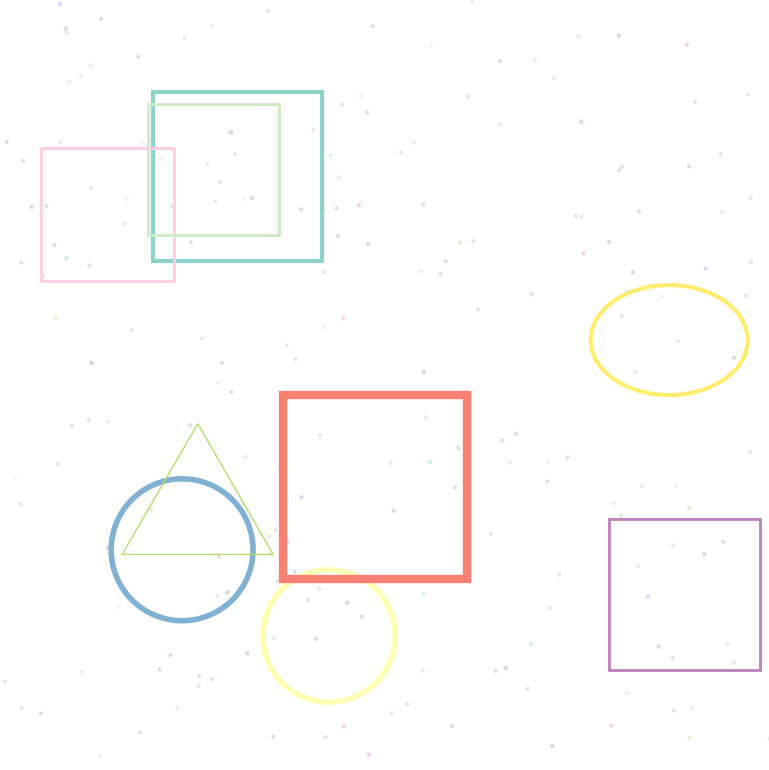[{"shape": "square", "thickness": 1.5, "radius": 0.55, "center": [0.308, 0.77]}, {"shape": "circle", "thickness": 2, "radius": 0.43, "center": [0.427, 0.174]}, {"shape": "square", "thickness": 3, "radius": 0.6, "center": [0.486, 0.367]}, {"shape": "circle", "thickness": 2, "radius": 0.46, "center": [0.237, 0.286]}, {"shape": "triangle", "thickness": 0.5, "radius": 0.57, "center": [0.257, 0.337]}, {"shape": "square", "thickness": 1, "radius": 0.43, "center": [0.139, 0.722]}, {"shape": "square", "thickness": 1, "radius": 0.49, "center": [0.889, 0.227]}, {"shape": "square", "thickness": 1, "radius": 0.42, "center": [0.277, 0.779]}, {"shape": "oval", "thickness": 1.5, "radius": 0.51, "center": [0.869, 0.558]}]